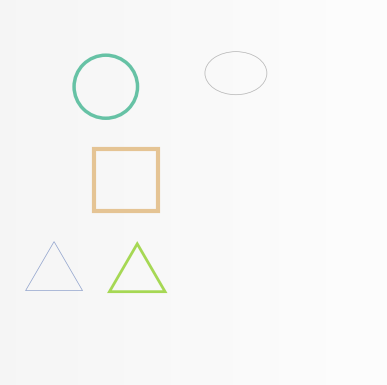[{"shape": "circle", "thickness": 2.5, "radius": 0.41, "center": [0.273, 0.775]}, {"shape": "triangle", "thickness": 0.5, "radius": 0.42, "center": [0.14, 0.288]}, {"shape": "triangle", "thickness": 2, "radius": 0.41, "center": [0.354, 0.284]}, {"shape": "square", "thickness": 3, "radius": 0.41, "center": [0.325, 0.532]}, {"shape": "oval", "thickness": 0.5, "radius": 0.4, "center": [0.609, 0.81]}]